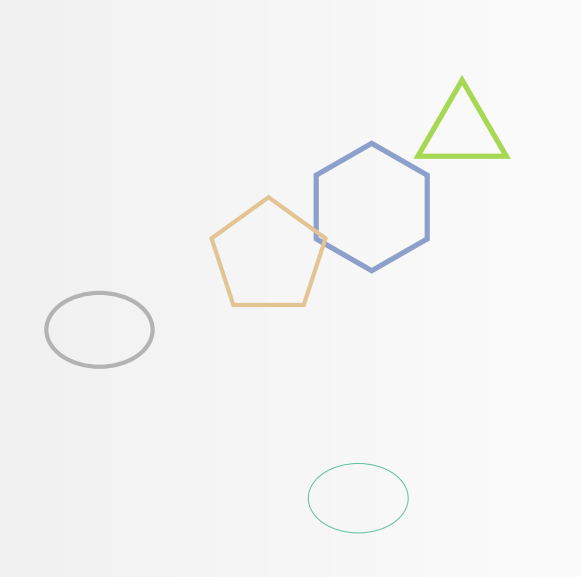[{"shape": "oval", "thickness": 0.5, "radius": 0.43, "center": [0.616, 0.136]}, {"shape": "hexagon", "thickness": 2.5, "radius": 0.55, "center": [0.64, 0.641]}, {"shape": "triangle", "thickness": 2.5, "radius": 0.44, "center": [0.795, 0.773]}, {"shape": "pentagon", "thickness": 2, "radius": 0.52, "center": [0.462, 0.554]}, {"shape": "oval", "thickness": 2, "radius": 0.46, "center": [0.171, 0.428]}]